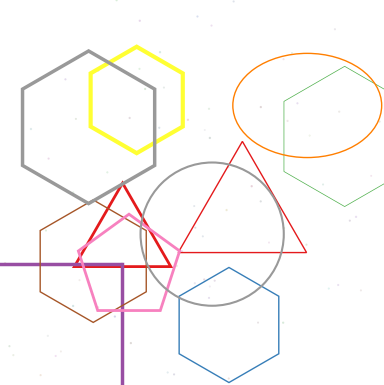[{"shape": "triangle", "thickness": 2, "radius": 0.72, "center": [0.318, 0.38]}, {"shape": "triangle", "thickness": 1, "radius": 0.96, "center": [0.63, 0.44]}, {"shape": "hexagon", "thickness": 1, "radius": 0.75, "center": [0.595, 0.156]}, {"shape": "hexagon", "thickness": 0.5, "radius": 0.91, "center": [0.895, 0.646]}, {"shape": "square", "thickness": 2.5, "radius": 0.9, "center": [0.135, 0.132]}, {"shape": "oval", "thickness": 1, "radius": 0.97, "center": [0.798, 0.726]}, {"shape": "hexagon", "thickness": 3, "radius": 0.69, "center": [0.355, 0.74]}, {"shape": "hexagon", "thickness": 1, "radius": 0.8, "center": [0.242, 0.322]}, {"shape": "pentagon", "thickness": 2, "radius": 0.69, "center": [0.335, 0.305]}, {"shape": "hexagon", "thickness": 2.5, "radius": 0.99, "center": [0.23, 0.669]}, {"shape": "circle", "thickness": 1.5, "radius": 0.93, "center": [0.551, 0.392]}]